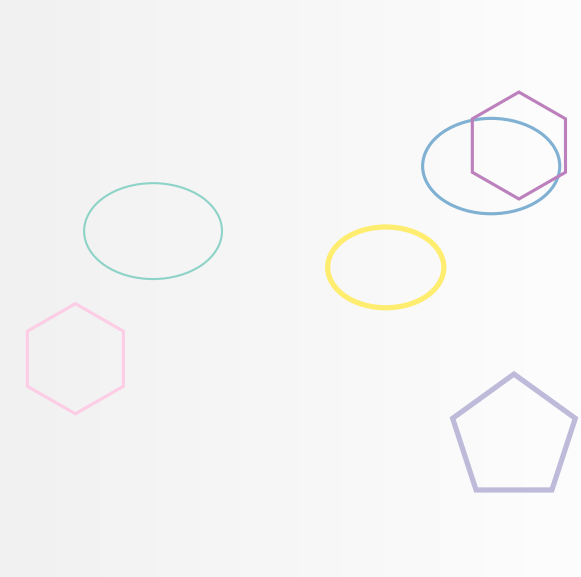[{"shape": "oval", "thickness": 1, "radius": 0.59, "center": [0.263, 0.599]}, {"shape": "pentagon", "thickness": 2.5, "radius": 0.55, "center": [0.884, 0.24]}, {"shape": "oval", "thickness": 1.5, "radius": 0.59, "center": [0.845, 0.712]}, {"shape": "hexagon", "thickness": 1.5, "radius": 0.48, "center": [0.13, 0.378]}, {"shape": "hexagon", "thickness": 1.5, "radius": 0.46, "center": [0.893, 0.747]}, {"shape": "oval", "thickness": 2.5, "radius": 0.5, "center": [0.664, 0.536]}]